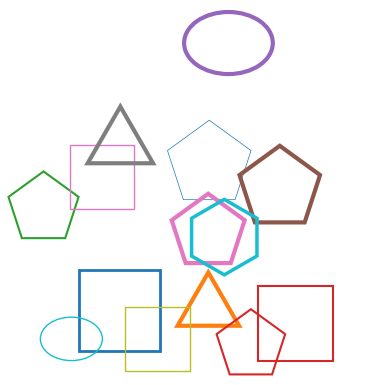[{"shape": "pentagon", "thickness": 0.5, "radius": 0.57, "center": [0.543, 0.574]}, {"shape": "square", "thickness": 2, "radius": 0.53, "center": [0.311, 0.194]}, {"shape": "triangle", "thickness": 3, "radius": 0.46, "center": [0.541, 0.2]}, {"shape": "pentagon", "thickness": 1.5, "radius": 0.48, "center": [0.113, 0.459]}, {"shape": "pentagon", "thickness": 1.5, "radius": 0.47, "center": [0.652, 0.103]}, {"shape": "square", "thickness": 1.5, "radius": 0.49, "center": [0.768, 0.16]}, {"shape": "oval", "thickness": 3, "radius": 0.58, "center": [0.593, 0.888]}, {"shape": "pentagon", "thickness": 3, "radius": 0.55, "center": [0.727, 0.511]}, {"shape": "pentagon", "thickness": 3, "radius": 0.5, "center": [0.541, 0.397]}, {"shape": "square", "thickness": 1, "radius": 0.41, "center": [0.265, 0.54]}, {"shape": "triangle", "thickness": 3, "radius": 0.49, "center": [0.313, 0.625]}, {"shape": "square", "thickness": 1, "radius": 0.42, "center": [0.409, 0.119]}, {"shape": "hexagon", "thickness": 2.5, "radius": 0.49, "center": [0.583, 0.384]}, {"shape": "oval", "thickness": 1, "radius": 0.4, "center": [0.185, 0.12]}]